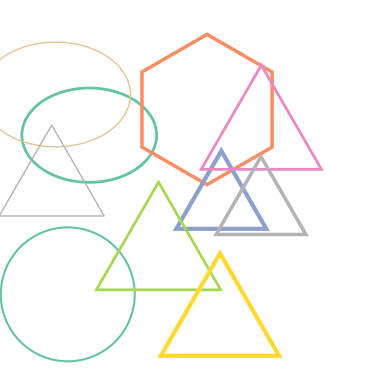[{"shape": "circle", "thickness": 1.5, "radius": 0.87, "center": [0.176, 0.235]}, {"shape": "oval", "thickness": 2, "radius": 0.88, "center": [0.232, 0.649]}, {"shape": "hexagon", "thickness": 2.5, "radius": 0.98, "center": [0.538, 0.715]}, {"shape": "triangle", "thickness": 3, "radius": 0.67, "center": [0.575, 0.473]}, {"shape": "triangle", "thickness": 2, "radius": 0.9, "center": [0.679, 0.65]}, {"shape": "triangle", "thickness": 2, "radius": 0.93, "center": [0.412, 0.34]}, {"shape": "triangle", "thickness": 3, "radius": 0.89, "center": [0.571, 0.165]}, {"shape": "oval", "thickness": 1, "radius": 0.97, "center": [0.145, 0.755]}, {"shape": "triangle", "thickness": 2.5, "radius": 0.67, "center": [0.678, 0.458]}, {"shape": "triangle", "thickness": 1, "radius": 0.79, "center": [0.134, 0.518]}]